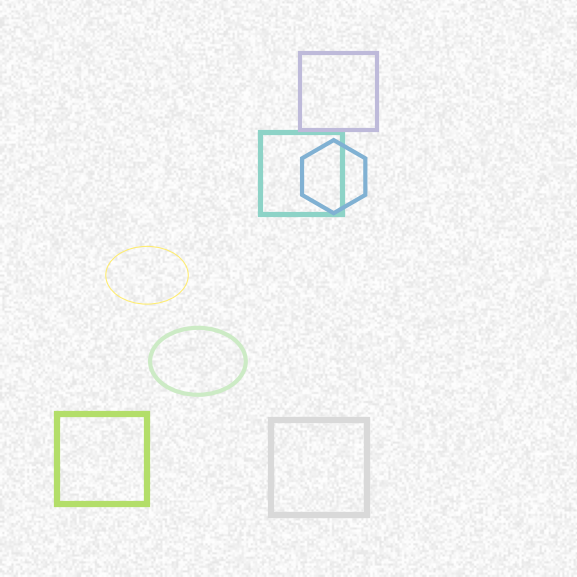[{"shape": "square", "thickness": 2.5, "radius": 0.35, "center": [0.521, 0.699]}, {"shape": "square", "thickness": 2, "radius": 0.33, "center": [0.586, 0.841]}, {"shape": "hexagon", "thickness": 2, "radius": 0.32, "center": [0.578, 0.693]}, {"shape": "square", "thickness": 3, "radius": 0.39, "center": [0.177, 0.204]}, {"shape": "square", "thickness": 3, "radius": 0.41, "center": [0.552, 0.19]}, {"shape": "oval", "thickness": 2, "radius": 0.41, "center": [0.343, 0.374]}, {"shape": "oval", "thickness": 0.5, "radius": 0.36, "center": [0.255, 0.523]}]